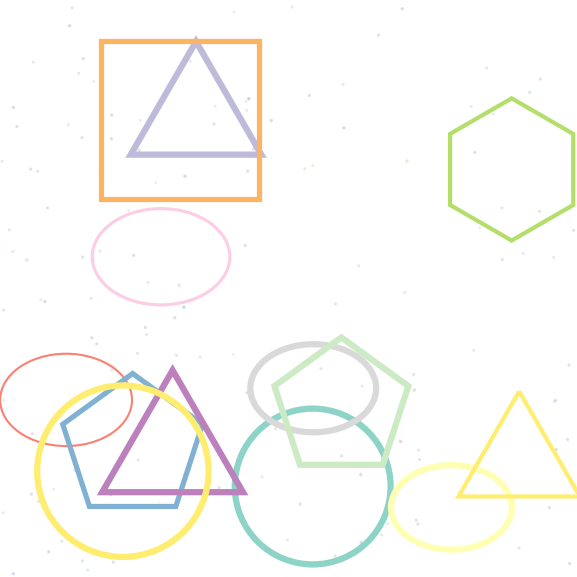[{"shape": "circle", "thickness": 3, "radius": 0.67, "center": [0.541, 0.157]}, {"shape": "oval", "thickness": 3, "radius": 0.52, "center": [0.782, 0.121]}, {"shape": "triangle", "thickness": 3, "radius": 0.65, "center": [0.339, 0.797]}, {"shape": "oval", "thickness": 1, "radius": 0.57, "center": [0.114, 0.307]}, {"shape": "pentagon", "thickness": 2.5, "radius": 0.64, "center": [0.23, 0.225]}, {"shape": "square", "thickness": 2.5, "radius": 0.69, "center": [0.312, 0.791]}, {"shape": "hexagon", "thickness": 2, "radius": 0.62, "center": [0.886, 0.706]}, {"shape": "oval", "thickness": 1.5, "radius": 0.6, "center": [0.279, 0.555]}, {"shape": "oval", "thickness": 3, "radius": 0.54, "center": [0.542, 0.327]}, {"shape": "triangle", "thickness": 3, "radius": 0.7, "center": [0.299, 0.217]}, {"shape": "pentagon", "thickness": 3, "radius": 0.61, "center": [0.591, 0.293]}, {"shape": "circle", "thickness": 3, "radius": 0.74, "center": [0.213, 0.183]}, {"shape": "triangle", "thickness": 2, "radius": 0.61, "center": [0.899, 0.2]}]